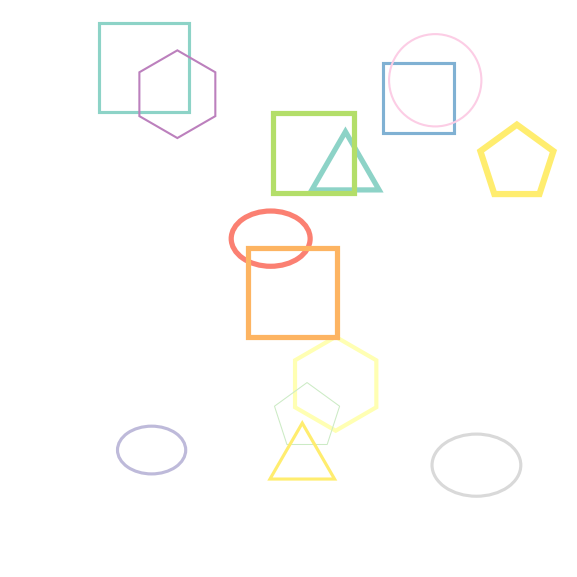[{"shape": "triangle", "thickness": 2.5, "radius": 0.34, "center": [0.598, 0.704]}, {"shape": "square", "thickness": 1.5, "radius": 0.39, "center": [0.25, 0.882]}, {"shape": "hexagon", "thickness": 2, "radius": 0.41, "center": [0.581, 0.335]}, {"shape": "oval", "thickness": 1.5, "radius": 0.3, "center": [0.263, 0.22]}, {"shape": "oval", "thickness": 2.5, "radius": 0.34, "center": [0.469, 0.586]}, {"shape": "square", "thickness": 1.5, "radius": 0.31, "center": [0.725, 0.829]}, {"shape": "square", "thickness": 2.5, "radius": 0.39, "center": [0.507, 0.493]}, {"shape": "square", "thickness": 2.5, "radius": 0.35, "center": [0.543, 0.734]}, {"shape": "circle", "thickness": 1, "radius": 0.4, "center": [0.754, 0.86]}, {"shape": "oval", "thickness": 1.5, "radius": 0.38, "center": [0.825, 0.194]}, {"shape": "hexagon", "thickness": 1, "radius": 0.38, "center": [0.307, 0.836]}, {"shape": "pentagon", "thickness": 0.5, "radius": 0.3, "center": [0.532, 0.277]}, {"shape": "triangle", "thickness": 1.5, "radius": 0.32, "center": [0.523, 0.202]}, {"shape": "pentagon", "thickness": 3, "radius": 0.33, "center": [0.895, 0.717]}]